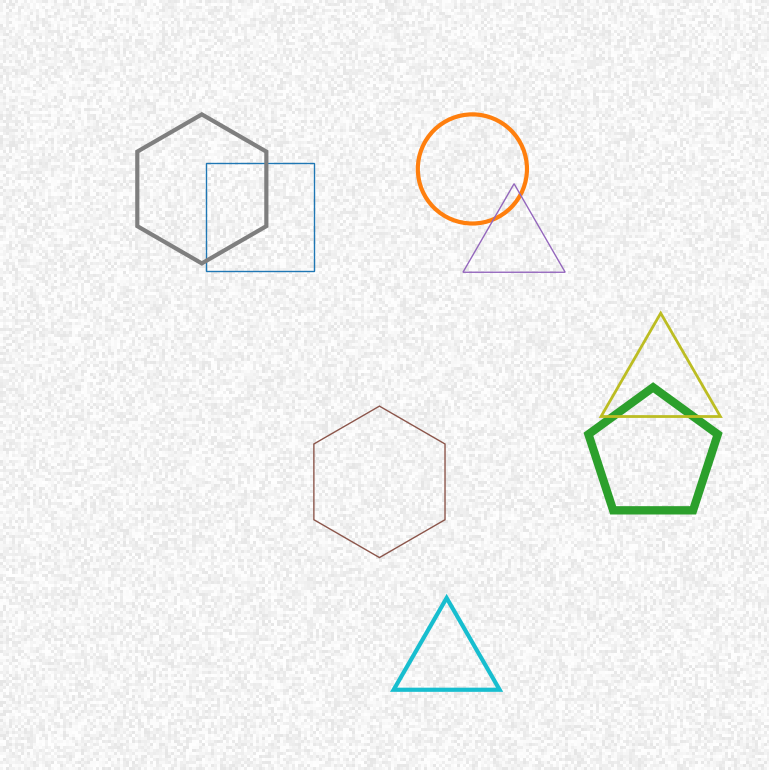[{"shape": "square", "thickness": 0.5, "radius": 0.35, "center": [0.337, 0.718]}, {"shape": "circle", "thickness": 1.5, "radius": 0.35, "center": [0.613, 0.781]}, {"shape": "pentagon", "thickness": 3, "radius": 0.44, "center": [0.848, 0.409]}, {"shape": "triangle", "thickness": 0.5, "radius": 0.38, "center": [0.668, 0.685]}, {"shape": "hexagon", "thickness": 0.5, "radius": 0.49, "center": [0.493, 0.374]}, {"shape": "hexagon", "thickness": 1.5, "radius": 0.48, "center": [0.262, 0.755]}, {"shape": "triangle", "thickness": 1, "radius": 0.45, "center": [0.858, 0.504]}, {"shape": "triangle", "thickness": 1.5, "radius": 0.4, "center": [0.58, 0.144]}]